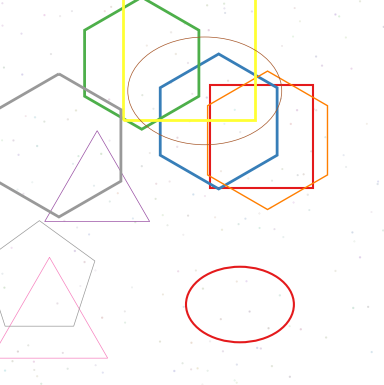[{"shape": "square", "thickness": 1.5, "radius": 0.67, "center": [0.679, 0.646]}, {"shape": "oval", "thickness": 1.5, "radius": 0.7, "center": [0.623, 0.209]}, {"shape": "hexagon", "thickness": 2, "radius": 0.88, "center": [0.568, 0.685]}, {"shape": "hexagon", "thickness": 2, "radius": 0.86, "center": [0.368, 0.836]}, {"shape": "triangle", "thickness": 0.5, "radius": 0.79, "center": [0.252, 0.503]}, {"shape": "hexagon", "thickness": 1, "radius": 0.9, "center": [0.695, 0.636]}, {"shape": "square", "thickness": 2, "radius": 0.86, "center": [0.49, 0.86]}, {"shape": "oval", "thickness": 0.5, "radius": 1.0, "center": [0.532, 0.764]}, {"shape": "triangle", "thickness": 0.5, "radius": 0.87, "center": [0.129, 0.157]}, {"shape": "hexagon", "thickness": 2, "radius": 0.93, "center": [0.153, 0.622]}, {"shape": "pentagon", "thickness": 0.5, "radius": 0.76, "center": [0.102, 0.275]}]